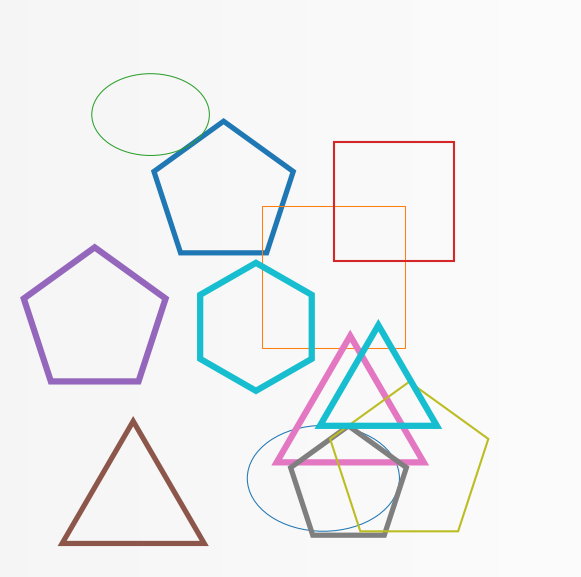[{"shape": "oval", "thickness": 0.5, "radius": 0.65, "center": [0.556, 0.171]}, {"shape": "pentagon", "thickness": 2.5, "radius": 0.63, "center": [0.385, 0.663]}, {"shape": "square", "thickness": 0.5, "radius": 0.61, "center": [0.573, 0.52]}, {"shape": "oval", "thickness": 0.5, "radius": 0.51, "center": [0.259, 0.801]}, {"shape": "square", "thickness": 1, "radius": 0.51, "center": [0.678, 0.65]}, {"shape": "pentagon", "thickness": 3, "radius": 0.64, "center": [0.163, 0.442]}, {"shape": "triangle", "thickness": 2.5, "radius": 0.71, "center": [0.229, 0.129]}, {"shape": "triangle", "thickness": 3, "radius": 0.73, "center": [0.603, 0.272]}, {"shape": "pentagon", "thickness": 2.5, "radius": 0.52, "center": [0.6, 0.157]}, {"shape": "pentagon", "thickness": 1, "radius": 0.72, "center": [0.704, 0.195]}, {"shape": "triangle", "thickness": 3, "radius": 0.58, "center": [0.651, 0.32]}, {"shape": "hexagon", "thickness": 3, "radius": 0.55, "center": [0.44, 0.433]}]